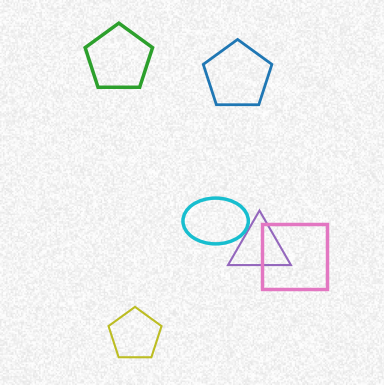[{"shape": "pentagon", "thickness": 2, "radius": 0.47, "center": [0.617, 0.804]}, {"shape": "pentagon", "thickness": 2.5, "radius": 0.46, "center": [0.309, 0.848]}, {"shape": "triangle", "thickness": 1.5, "radius": 0.47, "center": [0.674, 0.359]}, {"shape": "square", "thickness": 2.5, "radius": 0.42, "center": [0.765, 0.333]}, {"shape": "pentagon", "thickness": 1.5, "radius": 0.36, "center": [0.351, 0.131]}, {"shape": "oval", "thickness": 2.5, "radius": 0.42, "center": [0.56, 0.426]}]